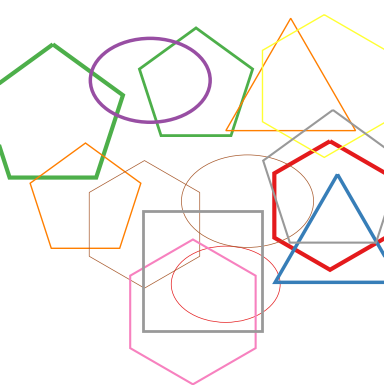[{"shape": "hexagon", "thickness": 3, "radius": 0.83, "center": [0.857, 0.466]}, {"shape": "oval", "thickness": 0.5, "radius": 0.71, "center": [0.586, 0.262]}, {"shape": "triangle", "thickness": 2.5, "radius": 0.93, "center": [0.877, 0.36]}, {"shape": "pentagon", "thickness": 3, "radius": 0.96, "center": [0.137, 0.694]}, {"shape": "pentagon", "thickness": 2, "radius": 0.77, "center": [0.509, 0.773]}, {"shape": "oval", "thickness": 2.5, "radius": 0.78, "center": [0.39, 0.791]}, {"shape": "triangle", "thickness": 1, "radius": 0.97, "center": [0.755, 0.758]}, {"shape": "pentagon", "thickness": 1, "radius": 0.76, "center": [0.222, 0.477]}, {"shape": "hexagon", "thickness": 1, "radius": 0.93, "center": [0.842, 0.777]}, {"shape": "oval", "thickness": 0.5, "radius": 0.86, "center": [0.643, 0.478]}, {"shape": "hexagon", "thickness": 0.5, "radius": 0.83, "center": [0.375, 0.417]}, {"shape": "hexagon", "thickness": 1.5, "radius": 0.94, "center": [0.501, 0.19]}, {"shape": "square", "thickness": 2, "radius": 0.78, "center": [0.526, 0.296]}, {"shape": "pentagon", "thickness": 1.5, "radius": 0.95, "center": [0.865, 0.524]}]